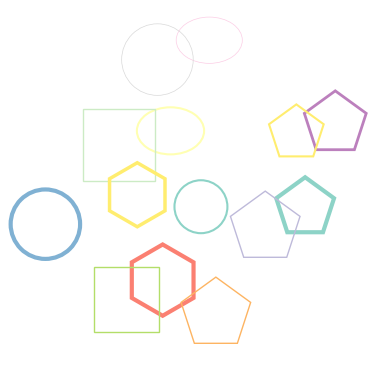[{"shape": "pentagon", "thickness": 3, "radius": 0.39, "center": [0.793, 0.461]}, {"shape": "circle", "thickness": 1.5, "radius": 0.34, "center": [0.522, 0.463]}, {"shape": "oval", "thickness": 1.5, "radius": 0.44, "center": [0.443, 0.66]}, {"shape": "pentagon", "thickness": 1, "radius": 0.48, "center": [0.689, 0.409]}, {"shape": "hexagon", "thickness": 3, "radius": 0.46, "center": [0.423, 0.272]}, {"shape": "circle", "thickness": 3, "radius": 0.45, "center": [0.118, 0.418]}, {"shape": "pentagon", "thickness": 1, "radius": 0.48, "center": [0.561, 0.185]}, {"shape": "square", "thickness": 1, "radius": 0.42, "center": [0.329, 0.222]}, {"shape": "oval", "thickness": 0.5, "radius": 0.43, "center": [0.544, 0.896]}, {"shape": "circle", "thickness": 0.5, "radius": 0.46, "center": [0.409, 0.845]}, {"shape": "pentagon", "thickness": 2, "radius": 0.42, "center": [0.871, 0.68]}, {"shape": "square", "thickness": 1, "radius": 0.47, "center": [0.309, 0.624]}, {"shape": "pentagon", "thickness": 1.5, "radius": 0.37, "center": [0.77, 0.654]}, {"shape": "hexagon", "thickness": 2.5, "radius": 0.42, "center": [0.357, 0.494]}]